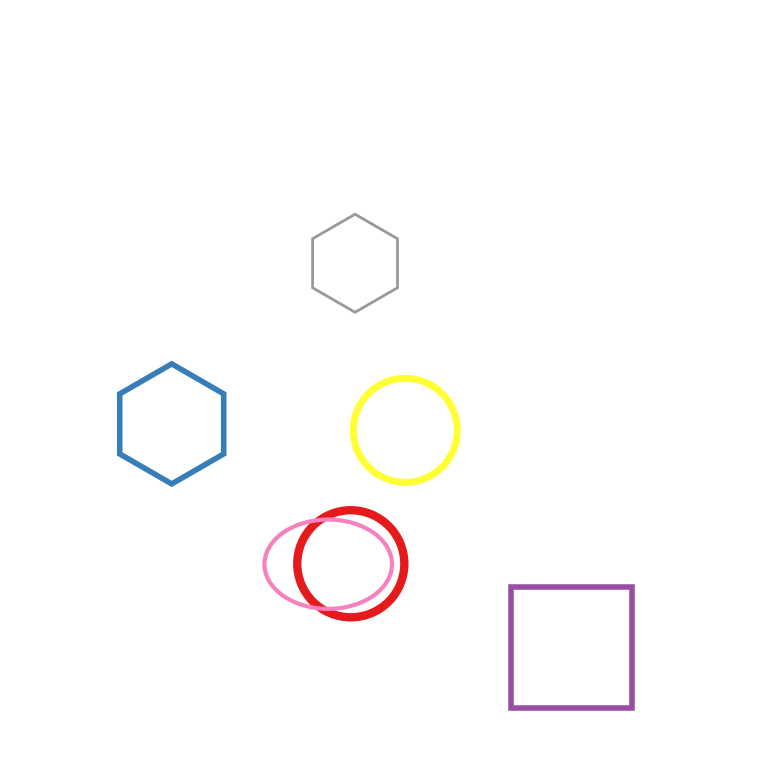[{"shape": "circle", "thickness": 3, "radius": 0.35, "center": [0.456, 0.268]}, {"shape": "hexagon", "thickness": 2, "radius": 0.39, "center": [0.223, 0.449]}, {"shape": "square", "thickness": 2, "radius": 0.39, "center": [0.742, 0.159]}, {"shape": "circle", "thickness": 2.5, "radius": 0.34, "center": [0.526, 0.441]}, {"shape": "oval", "thickness": 1.5, "radius": 0.41, "center": [0.426, 0.267]}, {"shape": "hexagon", "thickness": 1, "radius": 0.32, "center": [0.461, 0.658]}]